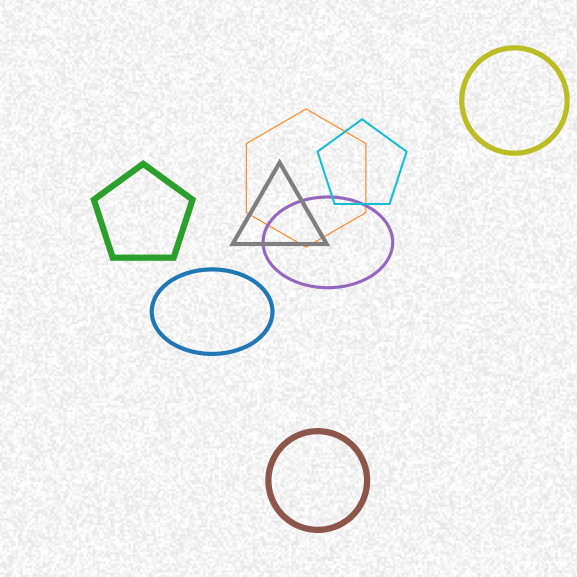[{"shape": "oval", "thickness": 2, "radius": 0.52, "center": [0.367, 0.459]}, {"shape": "hexagon", "thickness": 0.5, "radius": 0.6, "center": [0.53, 0.691]}, {"shape": "pentagon", "thickness": 3, "radius": 0.45, "center": [0.248, 0.626]}, {"shape": "oval", "thickness": 1.5, "radius": 0.56, "center": [0.568, 0.579]}, {"shape": "circle", "thickness": 3, "radius": 0.43, "center": [0.55, 0.167]}, {"shape": "triangle", "thickness": 2, "radius": 0.47, "center": [0.484, 0.624]}, {"shape": "circle", "thickness": 2.5, "radius": 0.46, "center": [0.891, 0.825]}, {"shape": "pentagon", "thickness": 1, "radius": 0.41, "center": [0.627, 0.712]}]